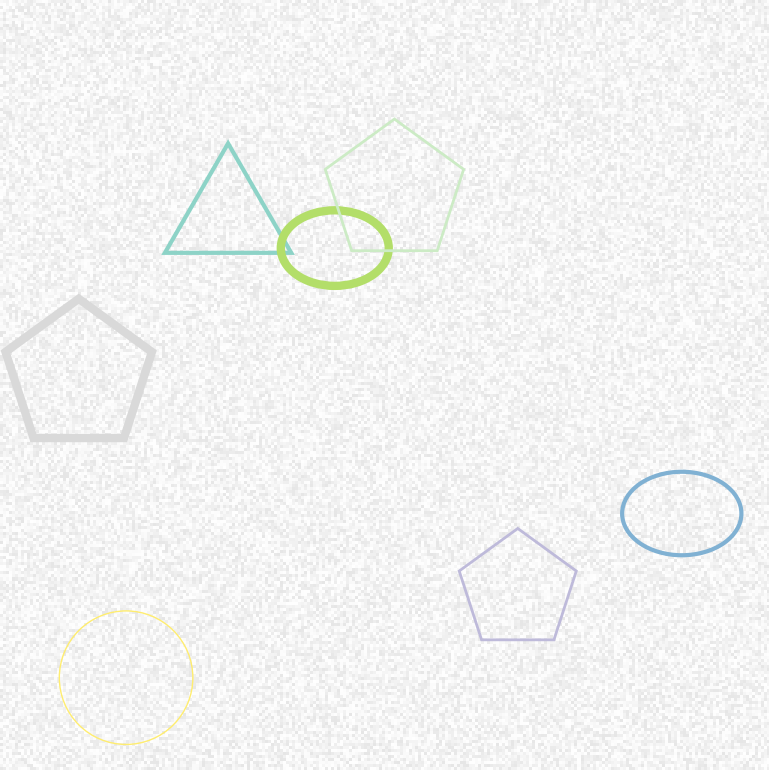[{"shape": "triangle", "thickness": 1.5, "radius": 0.47, "center": [0.296, 0.719]}, {"shape": "pentagon", "thickness": 1, "radius": 0.4, "center": [0.672, 0.234]}, {"shape": "oval", "thickness": 1.5, "radius": 0.39, "center": [0.885, 0.333]}, {"shape": "oval", "thickness": 3, "radius": 0.35, "center": [0.435, 0.678]}, {"shape": "pentagon", "thickness": 3, "radius": 0.5, "center": [0.102, 0.512]}, {"shape": "pentagon", "thickness": 1, "radius": 0.47, "center": [0.512, 0.751]}, {"shape": "circle", "thickness": 0.5, "radius": 0.43, "center": [0.164, 0.12]}]